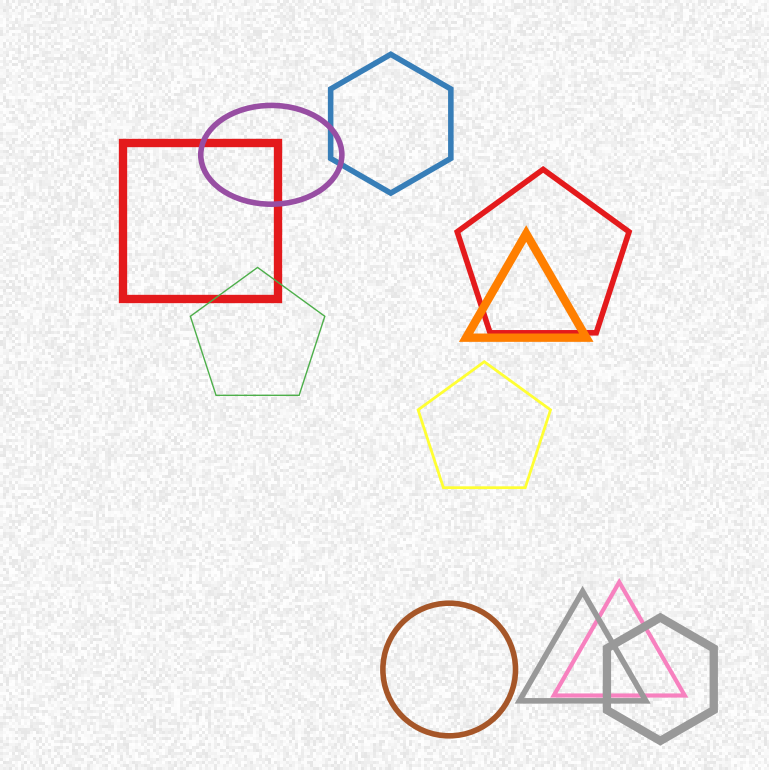[{"shape": "square", "thickness": 3, "radius": 0.5, "center": [0.261, 0.713]}, {"shape": "pentagon", "thickness": 2, "radius": 0.59, "center": [0.705, 0.663]}, {"shape": "hexagon", "thickness": 2, "radius": 0.45, "center": [0.507, 0.839]}, {"shape": "pentagon", "thickness": 0.5, "radius": 0.46, "center": [0.335, 0.561]}, {"shape": "oval", "thickness": 2, "radius": 0.46, "center": [0.352, 0.799]}, {"shape": "triangle", "thickness": 3, "radius": 0.45, "center": [0.683, 0.607]}, {"shape": "pentagon", "thickness": 1, "radius": 0.45, "center": [0.629, 0.44]}, {"shape": "circle", "thickness": 2, "radius": 0.43, "center": [0.583, 0.131]}, {"shape": "triangle", "thickness": 1.5, "radius": 0.49, "center": [0.804, 0.146]}, {"shape": "triangle", "thickness": 2, "radius": 0.47, "center": [0.757, 0.137]}, {"shape": "hexagon", "thickness": 3, "radius": 0.4, "center": [0.858, 0.118]}]